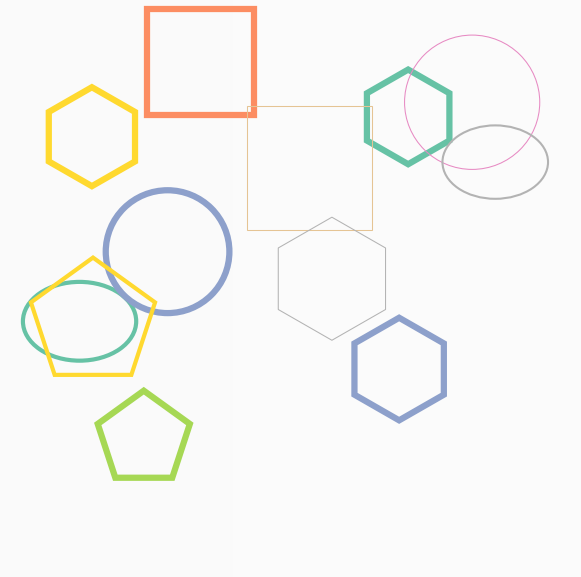[{"shape": "oval", "thickness": 2, "radius": 0.49, "center": [0.137, 0.443]}, {"shape": "hexagon", "thickness": 3, "radius": 0.41, "center": [0.702, 0.797]}, {"shape": "square", "thickness": 3, "radius": 0.46, "center": [0.346, 0.891]}, {"shape": "hexagon", "thickness": 3, "radius": 0.44, "center": [0.687, 0.36]}, {"shape": "circle", "thickness": 3, "radius": 0.53, "center": [0.288, 0.563]}, {"shape": "circle", "thickness": 0.5, "radius": 0.58, "center": [0.812, 0.822]}, {"shape": "pentagon", "thickness": 3, "radius": 0.42, "center": [0.247, 0.239]}, {"shape": "hexagon", "thickness": 3, "radius": 0.43, "center": [0.158, 0.762]}, {"shape": "pentagon", "thickness": 2, "radius": 0.56, "center": [0.16, 0.441]}, {"shape": "square", "thickness": 0.5, "radius": 0.54, "center": [0.533, 0.708]}, {"shape": "hexagon", "thickness": 0.5, "radius": 0.53, "center": [0.571, 0.516]}, {"shape": "oval", "thickness": 1, "radius": 0.45, "center": [0.852, 0.718]}]